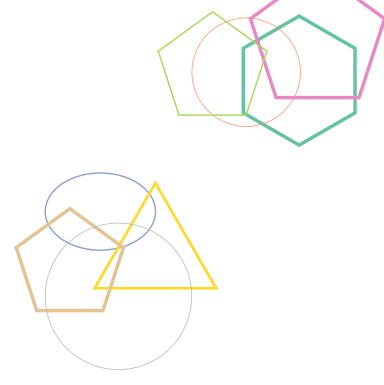[{"shape": "hexagon", "thickness": 2.5, "radius": 0.84, "center": [0.777, 0.791]}, {"shape": "circle", "thickness": 0.5, "radius": 0.7, "center": [0.639, 0.812]}, {"shape": "oval", "thickness": 1, "radius": 0.72, "center": [0.261, 0.45]}, {"shape": "pentagon", "thickness": 2.5, "radius": 0.92, "center": [0.825, 0.895]}, {"shape": "pentagon", "thickness": 1, "radius": 0.74, "center": [0.552, 0.821]}, {"shape": "triangle", "thickness": 2, "radius": 0.91, "center": [0.404, 0.342]}, {"shape": "pentagon", "thickness": 2.5, "radius": 0.73, "center": [0.181, 0.312]}, {"shape": "circle", "thickness": 0.5, "radius": 0.95, "center": [0.308, 0.23]}]